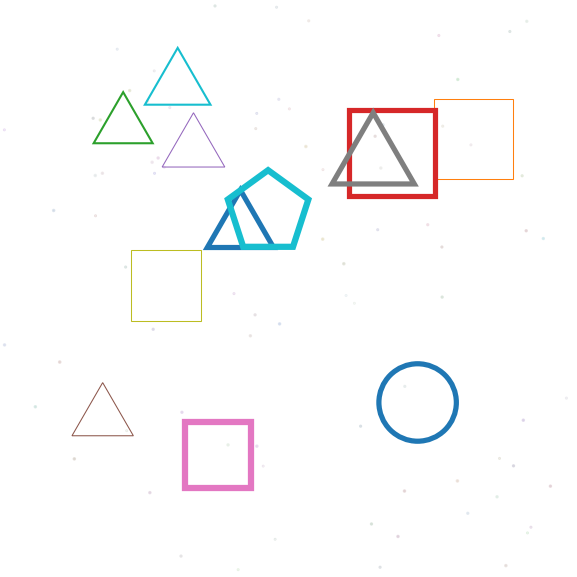[{"shape": "circle", "thickness": 2.5, "radius": 0.34, "center": [0.723, 0.302]}, {"shape": "triangle", "thickness": 2.5, "radius": 0.33, "center": [0.416, 0.604]}, {"shape": "square", "thickness": 0.5, "radius": 0.34, "center": [0.82, 0.758]}, {"shape": "triangle", "thickness": 1, "radius": 0.3, "center": [0.213, 0.781]}, {"shape": "square", "thickness": 2.5, "radius": 0.37, "center": [0.679, 0.734]}, {"shape": "triangle", "thickness": 0.5, "radius": 0.31, "center": [0.335, 0.741]}, {"shape": "triangle", "thickness": 0.5, "radius": 0.31, "center": [0.178, 0.275]}, {"shape": "square", "thickness": 3, "radius": 0.29, "center": [0.377, 0.211]}, {"shape": "triangle", "thickness": 2.5, "radius": 0.41, "center": [0.646, 0.722]}, {"shape": "square", "thickness": 0.5, "radius": 0.3, "center": [0.287, 0.504]}, {"shape": "triangle", "thickness": 1, "radius": 0.33, "center": [0.308, 0.851]}, {"shape": "pentagon", "thickness": 3, "radius": 0.37, "center": [0.464, 0.631]}]